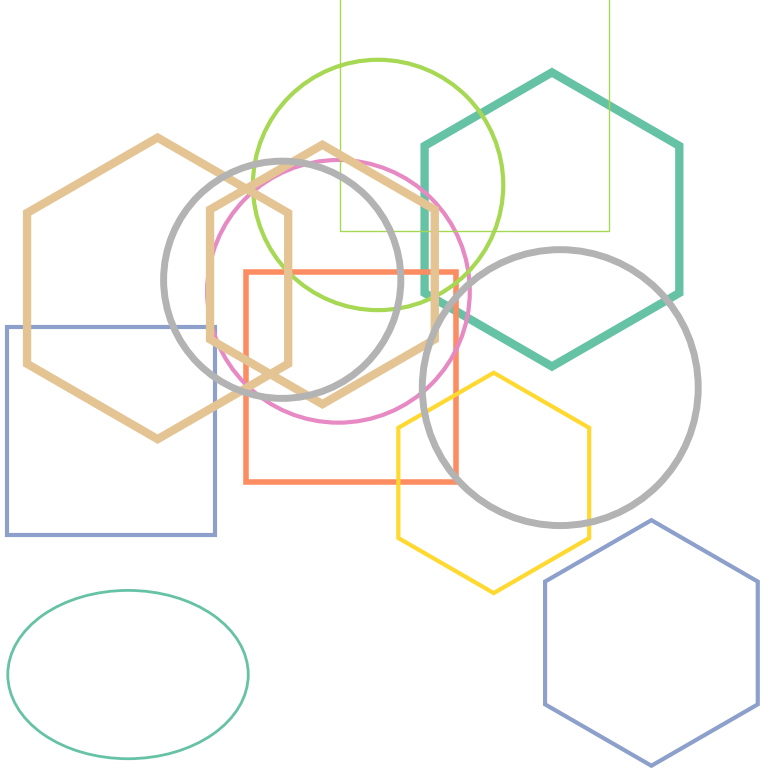[{"shape": "hexagon", "thickness": 3, "radius": 0.95, "center": [0.717, 0.715]}, {"shape": "oval", "thickness": 1, "radius": 0.78, "center": [0.166, 0.124]}, {"shape": "square", "thickness": 2, "radius": 0.68, "center": [0.456, 0.511]}, {"shape": "square", "thickness": 1.5, "radius": 0.68, "center": [0.145, 0.44]}, {"shape": "hexagon", "thickness": 1.5, "radius": 0.8, "center": [0.846, 0.165]}, {"shape": "circle", "thickness": 1.5, "radius": 0.85, "center": [0.44, 0.622]}, {"shape": "square", "thickness": 0.5, "radius": 0.87, "center": [0.616, 0.874]}, {"shape": "circle", "thickness": 1.5, "radius": 0.81, "center": [0.491, 0.76]}, {"shape": "hexagon", "thickness": 1.5, "radius": 0.72, "center": [0.641, 0.373]}, {"shape": "hexagon", "thickness": 3, "radius": 0.84, "center": [0.419, 0.644]}, {"shape": "hexagon", "thickness": 3, "radius": 0.98, "center": [0.205, 0.625]}, {"shape": "circle", "thickness": 2.5, "radius": 0.77, "center": [0.367, 0.637]}, {"shape": "circle", "thickness": 2.5, "radius": 0.9, "center": [0.728, 0.497]}]